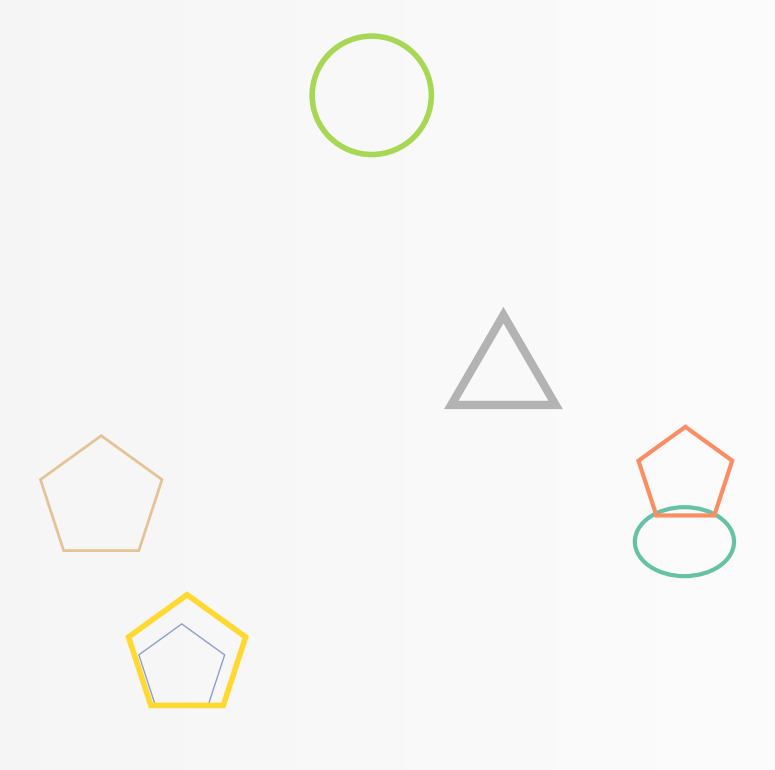[{"shape": "oval", "thickness": 1.5, "radius": 0.32, "center": [0.883, 0.297]}, {"shape": "pentagon", "thickness": 1.5, "radius": 0.32, "center": [0.884, 0.382]}, {"shape": "pentagon", "thickness": 0.5, "radius": 0.29, "center": [0.235, 0.132]}, {"shape": "circle", "thickness": 2, "radius": 0.38, "center": [0.48, 0.876]}, {"shape": "pentagon", "thickness": 2, "radius": 0.4, "center": [0.241, 0.148]}, {"shape": "pentagon", "thickness": 1, "radius": 0.41, "center": [0.131, 0.352]}, {"shape": "triangle", "thickness": 3, "radius": 0.39, "center": [0.65, 0.513]}]